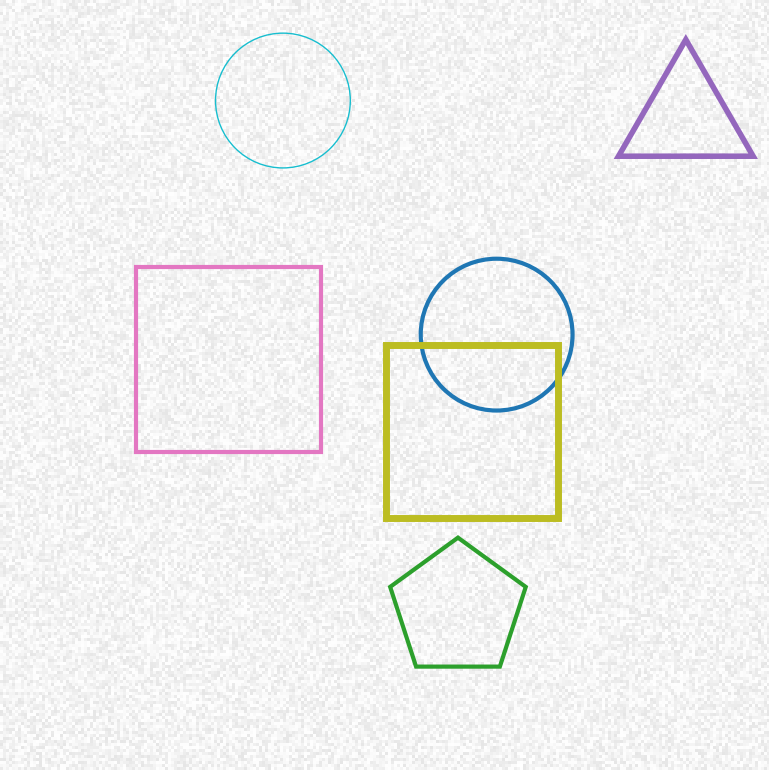[{"shape": "circle", "thickness": 1.5, "radius": 0.49, "center": [0.645, 0.565]}, {"shape": "pentagon", "thickness": 1.5, "radius": 0.46, "center": [0.595, 0.209]}, {"shape": "triangle", "thickness": 2, "radius": 0.5, "center": [0.891, 0.848]}, {"shape": "square", "thickness": 1.5, "radius": 0.6, "center": [0.297, 0.533]}, {"shape": "square", "thickness": 2.5, "radius": 0.56, "center": [0.614, 0.44]}, {"shape": "circle", "thickness": 0.5, "radius": 0.44, "center": [0.367, 0.869]}]